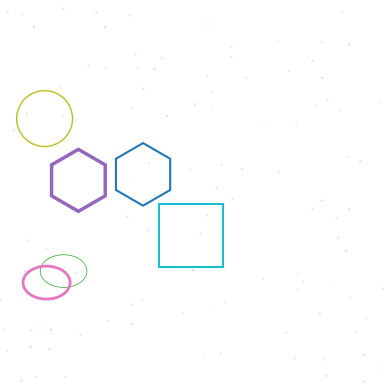[{"shape": "hexagon", "thickness": 1.5, "radius": 0.41, "center": [0.372, 0.547]}, {"shape": "oval", "thickness": 0.5, "radius": 0.3, "center": [0.165, 0.296]}, {"shape": "hexagon", "thickness": 2.5, "radius": 0.4, "center": [0.204, 0.532]}, {"shape": "oval", "thickness": 2, "radius": 0.31, "center": [0.121, 0.266]}, {"shape": "circle", "thickness": 1, "radius": 0.36, "center": [0.116, 0.692]}, {"shape": "square", "thickness": 1.5, "radius": 0.41, "center": [0.496, 0.389]}]